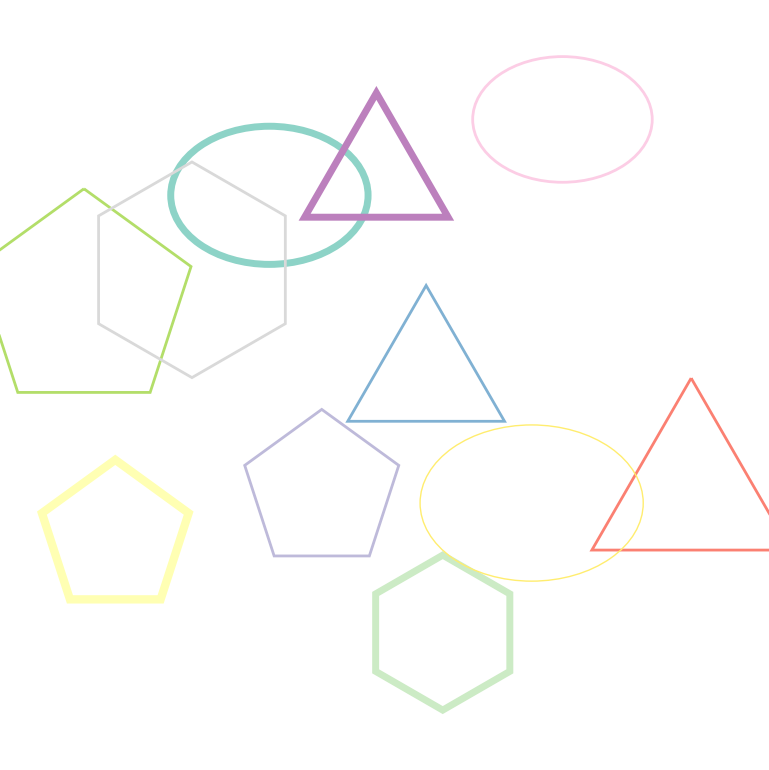[{"shape": "oval", "thickness": 2.5, "radius": 0.64, "center": [0.35, 0.746]}, {"shape": "pentagon", "thickness": 3, "radius": 0.5, "center": [0.15, 0.303]}, {"shape": "pentagon", "thickness": 1, "radius": 0.53, "center": [0.418, 0.363]}, {"shape": "triangle", "thickness": 1, "radius": 0.74, "center": [0.898, 0.36]}, {"shape": "triangle", "thickness": 1, "radius": 0.59, "center": [0.553, 0.512]}, {"shape": "pentagon", "thickness": 1, "radius": 0.73, "center": [0.109, 0.609]}, {"shape": "oval", "thickness": 1, "radius": 0.58, "center": [0.73, 0.845]}, {"shape": "hexagon", "thickness": 1, "radius": 0.7, "center": [0.249, 0.65]}, {"shape": "triangle", "thickness": 2.5, "radius": 0.54, "center": [0.489, 0.772]}, {"shape": "hexagon", "thickness": 2.5, "radius": 0.5, "center": [0.575, 0.178]}, {"shape": "oval", "thickness": 0.5, "radius": 0.72, "center": [0.69, 0.347]}]